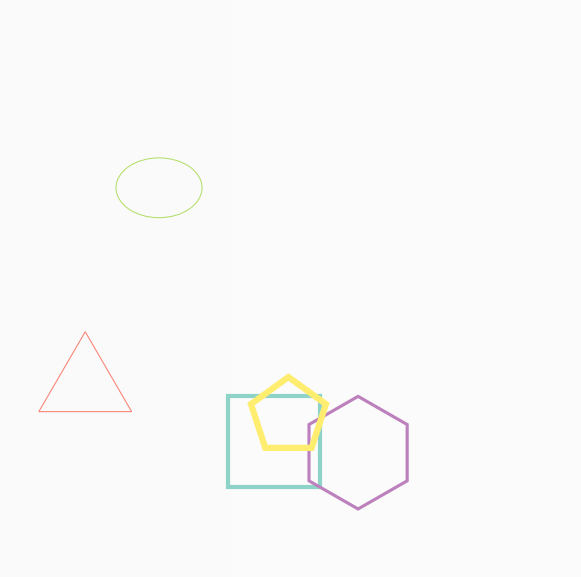[{"shape": "square", "thickness": 2, "radius": 0.4, "center": [0.471, 0.235]}, {"shape": "triangle", "thickness": 0.5, "radius": 0.46, "center": [0.147, 0.332]}, {"shape": "oval", "thickness": 0.5, "radius": 0.37, "center": [0.274, 0.674]}, {"shape": "hexagon", "thickness": 1.5, "radius": 0.49, "center": [0.616, 0.215]}, {"shape": "pentagon", "thickness": 3, "radius": 0.34, "center": [0.496, 0.278]}]